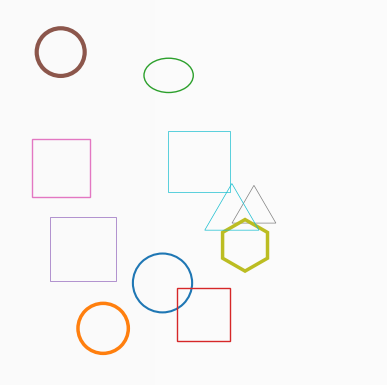[{"shape": "circle", "thickness": 1.5, "radius": 0.38, "center": [0.419, 0.265]}, {"shape": "circle", "thickness": 2.5, "radius": 0.32, "center": [0.266, 0.147]}, {"shape": "oval", "thickness": 1, "radius": 0.32, "center": [0.435, 0.804]}, {"shape": "square", "thickness": 1, "radius": 0.34, "center": [0.525, 0.183]}, {"shape": "square", "thickness": 0.5, "radius": 0.42, "center": [0.214, 0.353]}, {"shape": "circle", "thickness": 3, "radius": 0.31, "center": [0.157, 0.865]}, {"shape": "square", "thickness": 1, "radius": 0.38, "center": [0.158, 0.563]}, {"shape": "triangle", "thickness": 0.5, "radius": 0.33, "center": [0.655, 0.453]}, {"shape": "hexagon", "thickness": 2.5, "radius": 0.33, "center": [0.632, 0.363]}, {"shape": "triangle", "thickness": 0.5, "radius": 0.4, "center": [0.598, 0.443]}, {"shape": "square", "thickness": 0.5, "radius": 0.4, "center": [0.513, 0.581]}]